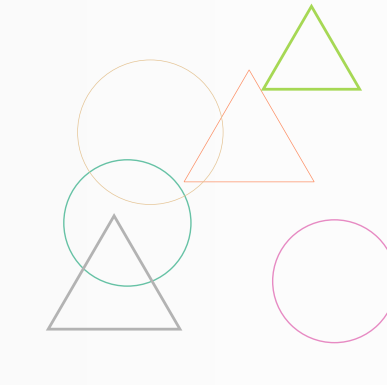[{"shape": "circle", "thickness": 1, "radius": 0.82, "center": [0.329, 0.421]}, {"shape": "triangle", "thickness": 0.5, "radius": 0.97, "center": [0.643, 0.625]}, {"shape": "circle", "thickness": 1, "radius": 0.8, "center": [0.863, 0.27]}, {"shape": "triangle", "thickness": 2, "radius": 0.72, "center": [0.804, 0.84]}, {"shape": "circle", "thickness": 0.5, "radius": 0.94, "center": [0.388, 0.657]}, {"shape": "triangle", "thickness": 2, "radius": 0.98, "center": [0.294, 0.243]}]